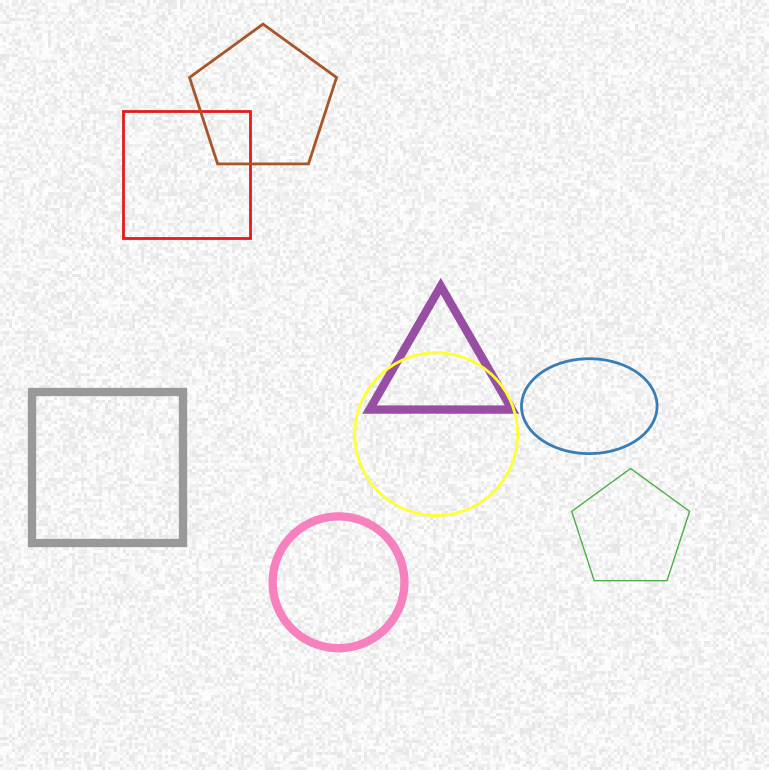[{"shape": "square", "thickness": 1, "radius": 0.41, "center": [0.243, 0.773]}, {"shape": "oval", "thickness": 1, "radius": 0.44, "center": [0.765, 0.473]}, {"shape": "pentagon", "thickness": 0.5, "radius": 0.4, "center": [0.819, 0.311]}, {"shape": "triangle", "thickness": 3, "radius": 0.53, "center": [0.572, 0.522]}, {"shape": "circle", "thickness": 1, "radius": 0.53, "center": [0.566, 0.436]}, {"shape": "pentagon", "thickness": 1, "radius": 0.5, "center": [0.342, 0.868]}, {"shape": "circle", "thickness": 3, "radius": 0.43, "center": [0.44, 0.244]}, {"shape": "square", "thickness": 3, "radius": 0.49, "center": [0.14, 0.393]}]